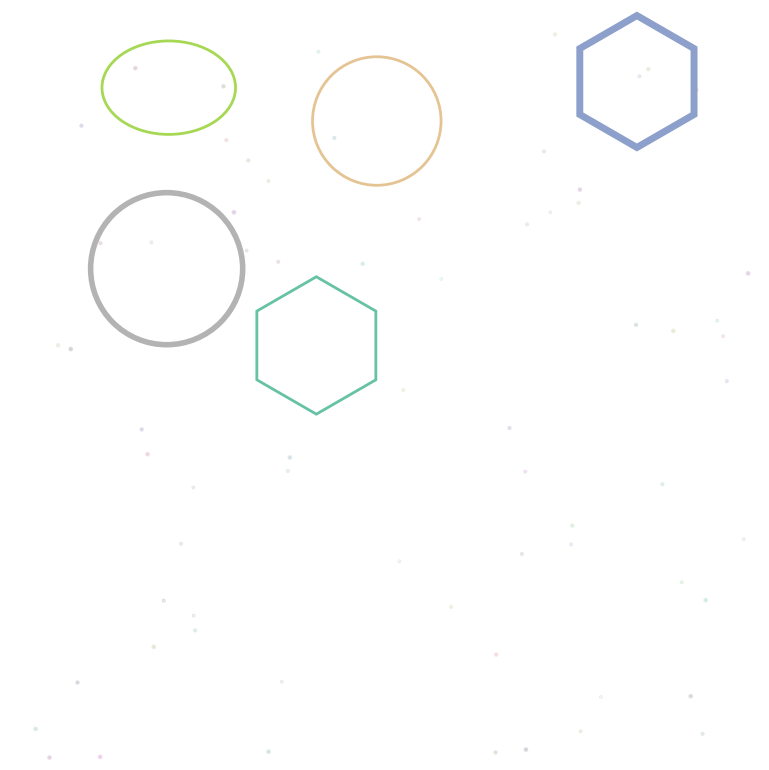[{"shape": "hexagon", "thickness": 1, "radius": 0.45, "center": [0.411, 0.551]}, {"shape": "hexagon", "thickness": 2.5, "radius": 0.43, "center": [0.827, 0.894]}, {"shape": "oval", "thickness": 1, "radius": 0.43, "center": [0.219, 0.886]}, {"shape": "circle", "thickness": 1, "radius": 0.42, "center": [0.489, 0.843]}, {"shape": "circle", "thickness": 2, "radius": 0.49, "center": [0.216, 0.651]}]